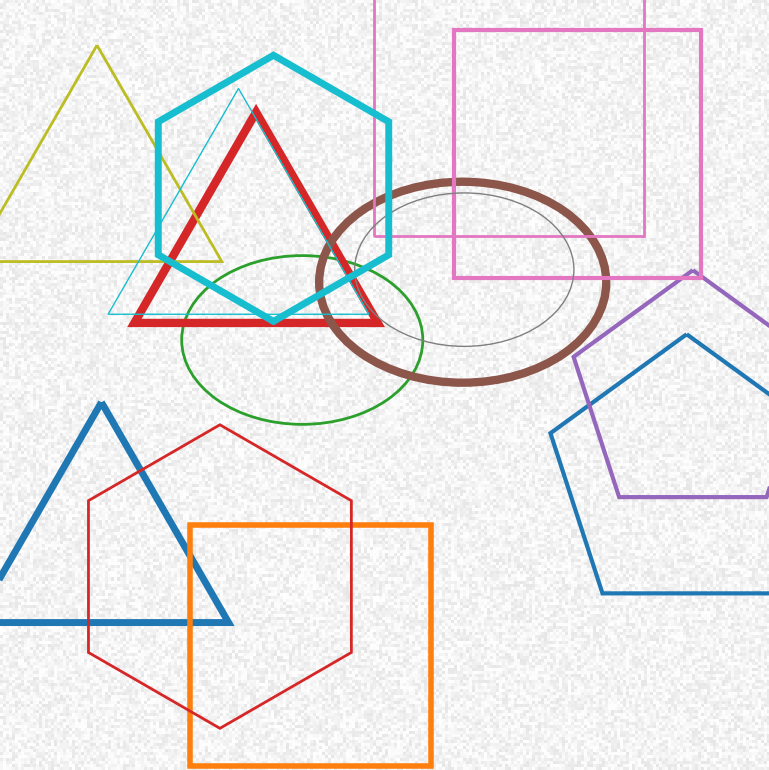[{"shape": "triangle", "thickness": 2.5, "radius": 0.95, "center": [0.132, 0.287]}, {"shape": "pentagon", "thickness": 1.5, "radius": 0.93, "center": [0.892, 0.38]}, {"shape": "square", "thickness": 2, "radius": 0.78, "center": [0.403, 0.162]}, {"shape": "oval", "thickness": 1, "radius": 0.78, "center": [0.393, 0.558]}, {"shape": "hexagon", "thickness": 1, "radius": 0.99, "center": [0.286, 0.251]}, {"shape": "triangle", "thickness": 3, "radius": 0.91, "center": [0.333, 0.672]}, {"shape": "pentagon", "thickness": 1.5, "radius": 0.81, "center": [0.9, 0.486]}, {"shape": "oval", "thickness": 3, "radius": 0.93, "center": [0.601, 0.633]}, {"shape": "square", "thickness": 1, "radius": 0.88, "center": [0.661, 0.869]}, {"shape": "square", "thickness": 1.5, "radius": 0.8, "center": [0.75, 0.8]}, {"shape": "oval", "thickness": 0.5, "radius": 0.71, "center": [0.603, 0.65]}, {"shape": "triangle", "thickness": 1, "radius": 0.94, "center": [0.126, 0.754]}, {"shape": "triangle", "thickness": 0.5, "radius": 0.98, "center": [0.31, 0.69]}, {"shape": "hexagon", "thickness": 2.5, "radius": 0.86, "center": [0.355, 0.755]}]